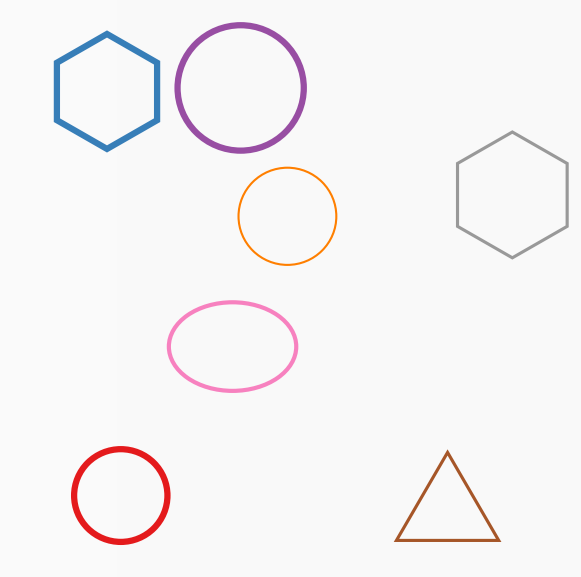[{"shape": "circle", "thickness": 3, "radius": 0.4, "center": [0.208, 0.141]}, {"shape": "hexagon", "thickness": 3, "radius": 0.5, "center": [0.184, 0.841]}, {"shape": "circle", "thickness": 3, "radius": 0.54, "center": [0.414, 0.847]}, {"shape": "circle", "thickness": 1, "radius": 0.42, "center": [0.494, 0.625]}, {"shape": "triangle", "thickness": 1.5, "radius": 0.51, "center": [0.77, 0.114]}, {"shape": "oval", "thickness": 2, "radius": 0.55, "center": [0.4, 0.399]}, {"shape": "hexagon", "thickness": 1.5, "radius": 0.54, "center": [0.881, 0.662]}]